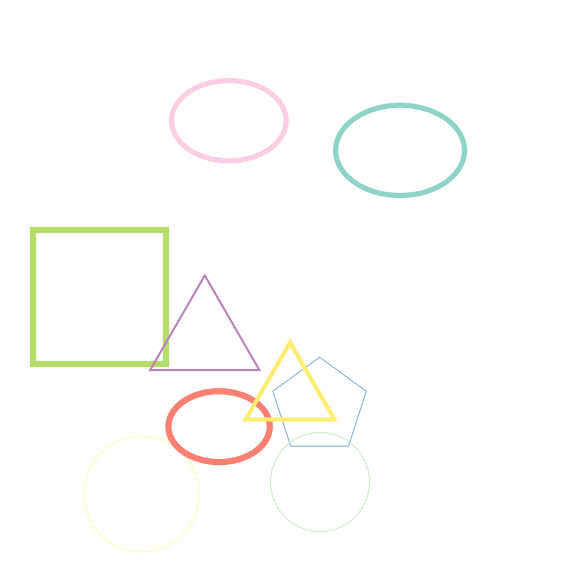[{"shape": "oval", "thickness": 2.5, "radius": 0.56, "center": [0.693, 0.739]}, {"shape": "circle", "thickness": 0.5, "radius": 0.5, "center": [0.245, 0.144]}, {"shape": "oval", "thickness": 3, "radius": 0.44, "center": [0.379, 0.26]}, {"shape": "pentagon", "thickness": 0.5, "radius": 0.43, "center": [0.553, 0.295]}, {"shape": "square", "thickness": 3, "radius": 0.58, "center": [0.173, 0.485]}, {"shape": "oval", "thickness": 2.5, "radius": 0.5, "center": [0.396, 0.79]}, {"shape": "triangle", "thickness": 1, "radius": 0.55, "center": [0.355, 0.413]}, {"shape": "circle", "thickness": 0.5, "radius": 0.43, "center": [0.554, 0.165]}, {"shape": "triangle", "thickness": 2, "radius": 0.44, "center": [0.502, 0.317]}]